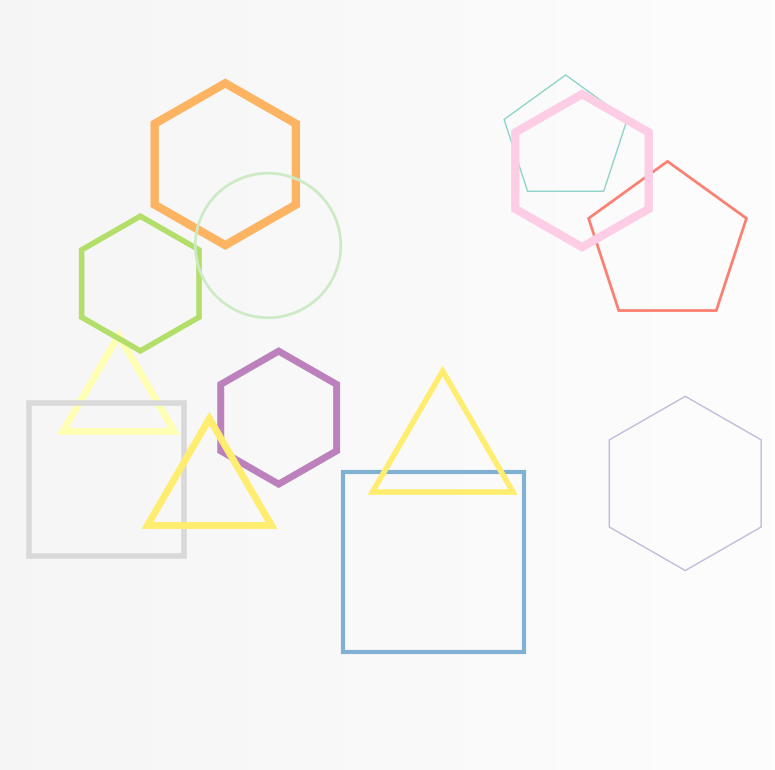[{"shape": "pentagon", "thickness": 0.5, "radius": 0.42, "center": [0.73, 0.819]}, {"shape": "triangle", "thickness": 2.5, "radius": 0.42, "center": [0.153, 0.481]}, {"shape": "hexagon", "thickness": 0.5, "radius": 0.57, "center": [0.884, 0.372]}, {"shape": "pentagon", "thickness": 1, "radius": 0.54, "center": [0.861, 0.683]}, {"shape": "square", "thickness": 1.5, "radius": 0.58, "center": [0.559, 0.27]}, {"shape": "hexagon", "thickness": 3, "radius": 0.53, "center": [0.291, 0.787]}, {"shape": "hexagon", "thickness": 2, "radius": 0.44, "center": [0.181, 0.632]}, {"shape": "hexagon", "thickness": 3, "radius": 0.5, "center": [0.751, 0.778]}, {"shape": "square", "thickness": 2, "radius": 0.5, "center": [0.138, 0.378]}, {"shape": "hexagon", "thickness": 2.5, "radius": 0.43, "center": [0.36, 0.458]}, {"shape": "circle", "thickness": 1, "radius": 0.47, "center": [0.346, 0.681]}, {"shape": "triangle", "thickness": 2.5, "radius": 0.46, "center": [0.27, 0.364]}, {"shape": "triangle", "thickness": 2, "radius": 0.52, "center": [0.571, 0.413]}]